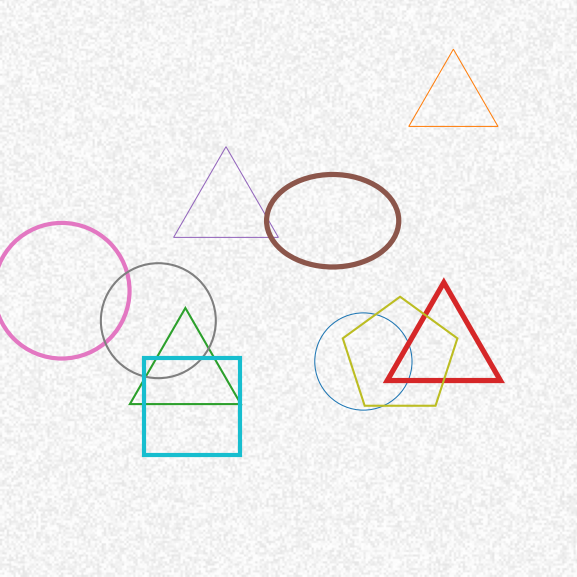[{"shape": "circle", "thickness": 0.5, "radius": 0.42, "center": [0.629, 0.373]}, {"shape": "triangle", "thickness": 0.5, "radius": 0.45, "center": [0.785, 0.825]}, {"shape": "triangle", "thickness": 1, "radius": 0.55, "center": [0.321, 0.355]}, {"shape": "triangle", "thickness": 2.5, "radius": 0.57, "center": [0.769, 0.397]}, {"shape": "triangle", "thickness": 0.5, "radius": 0.52, "center": [0.391, 0.64]}, {"shape": "oval", "thickness": 2.5, "radius": 0.57, "center": [0.576, 0.617]}, {"shape": "circle", "thickness": 2, "radius": 0.59, "center": [0.107, 0.496]}, {"shape": "circle", "thickness": 1, "radius": 0.5, "center": [0.274, 0.444]}, {"shape": "pentagon", "thickness": 1, "radius": 0.52, "center": [0.693, 0.381]}, {"shape": "square", "thickness": 2, "radius": 0.42, "center": [0.332, 0.295]}]